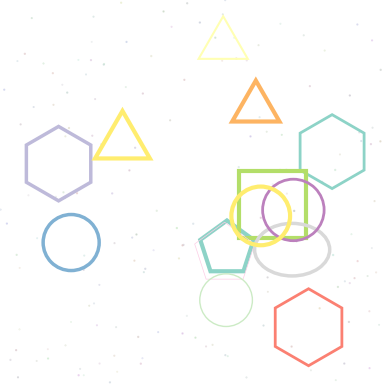[{"shape": "hexagon", "thickness": 2, "radius": 0.48, "center": [0.863, 0.606]}, {"shape": "pentagon", "thickness": 3, "radius": 0.36, "center": [0.59, 0.354]}, {"shape": "triangle", "thickness": 1.5, "radius": 0.37, "center": [0.58, 0.884]}, {"shape": "hexagon", "thickness": 2.5, "radius": 0.48, "center": [0.152, 0.575]}, {"shape": "hexagon", "thickness": 2, "radius": 0.5, "center": [0.801, 0.15]}, {"shape": "circle", "thickness": 2.5, "radius": 0.36, "center": [0.185, 0.37]}, {"shape": "triangle", "thickness": 3, "radius": 0.35, "center": [0.664, 0.72]}, {"shape": "square", "thickness": 3, "radius": 0.44, "center": [0.708, 0.469]}, {"shape": "pentagon", "thickness": 0.5, "radius": 0.41, "center": [0.583, 0.341]}, {"shape": "oval", "thickness": 2.5, "radius": 0.49, "center": [0.759, 0.352]}, {"shape": "circle", "thickness": 2, "radius": 0.4, "center": [0.762, 0.455]}, {"shape": "circle", "thickness": 1, "radius": 0.34, "center": [0.587, 0.22]}, {"shape": "circle", "thickness": 3, "radius": 0.38, "center": [0.677, 0.439]}, {"shape": "triangle", "thickness": 3, "radius": 0.41, "center": [0.318, 0.63]}]